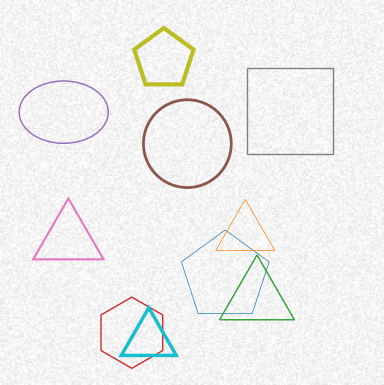[{"shape": "pentagon", "thickness": 0.5, "radius": 0.6, "center": [0.585, 0.283]}, {"shape": "triangle", "thickness": 0.5, "radius": 0.44, "center": [0.637, 0.394]}, {"shape": "triangle", "thickness": 1, "radius": 0.56, "center": [0.668, 0.226]}, {"shape": "hexagon", "thickness": 1, "radius": 0.46, "center": [0.342, 0.136]}, {"shape": "oval", "thickness": 1, "radius": 0.58, "center": [0.165, 0.709]}, {"shape": "circle", "thickness": 2, "radius": 0.57, "center": [0.487, 0.627]}, {"shape": "triangle", "thickness": 1.5, "radius": 0.53, "center": [0.178, 0.379]}, {"shape": "square", "thickness": 1, "radius": 0.56, "center": [0.753, 0.712]}, {"shape": "pentagon", "thickness": 3, "radius": 0.4, "center": [0.426, 0.846]}, {"shape": "triangle", "thickness": 2.5, "radius": 0.41, "center": [0.386, 0.118]}]